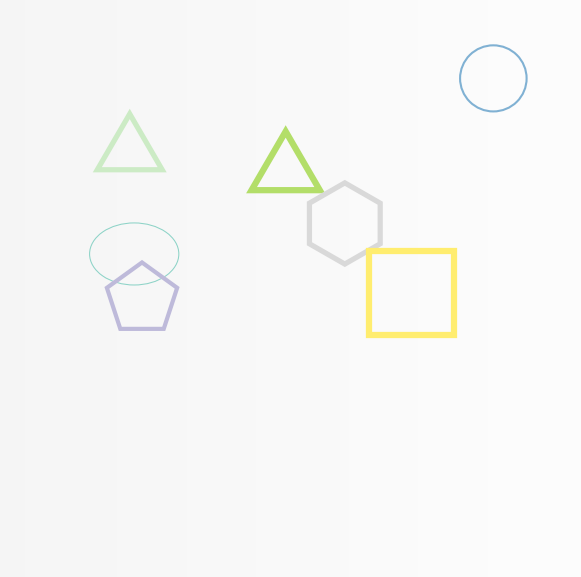[{"shape": "oval", "thickness": 0.5, "radius": 0.38, "center": [0.231, 0.559]}, {"shape": "pentagon", "thickness": 2, "radius": 0.32, "center": [0.244, 0.481]}, {"shape": "circle", "thickness": 1, "radius": 0.29, "center": [0.849, 0.863]}, {"shape": "triangle", "thickness": 3, "radius": 0.34, "center": [0.491, 0.704]}, {"shape": "hexagon", "thickness": 2.5, "radius": 0.35, "center": [0.593, 0.612]}, {"shape": "triangle", "thickness": 2.5, "radius": 0.32, "center": [0.223, 0.737]}, {"shape": "square", "thickness": 3, "radius": 0.37, "center": [0.709, 0.492]}]